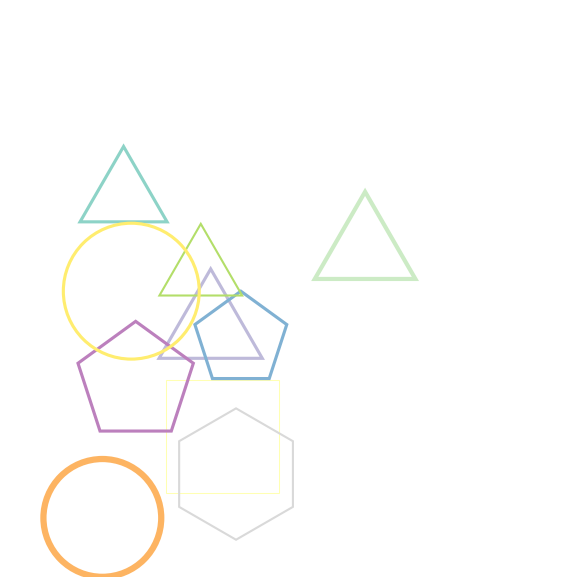[{"shape": "triangle", "thickness": 1.5, "radius": 0.43, "center": [0.214, 0.658]}, {"shape": "square", "thickness": 0.5, "radius": 0.49, "center": [0.386, 0.243]}, {"shape": "triangle", "thickness": 1.5, "radius": 0.52, "center": [0.365, 0.43]}, {"shape": "pentagon", "thickness": 1.5, "radius": 0.42, "center": [0.417, 0.411]}, {"shape": "circle", "thickness": 3, "radius": 0.51, "center": [0.177, 0.102]}, {"shape": "triangle", "thickness": 1, "radius": 0.41, "center": [0.348, 0.529]}, {"shape": "hexagon", "thickness": 1, "radius": 0.57, "center": [0.409, 0.178]}, {"shape": "pentagon", "thickness": 1.5, "radius": 0.53, "center": [0.235, 0.338]}, {"shape": "triangle", "thickness": 2, "radius": 0.5, "center": [0.632, 0.566]}, {"shape": "circle", "thickness": 1.5, "radius": 0.59, "center": [0.227, 0.495]}]